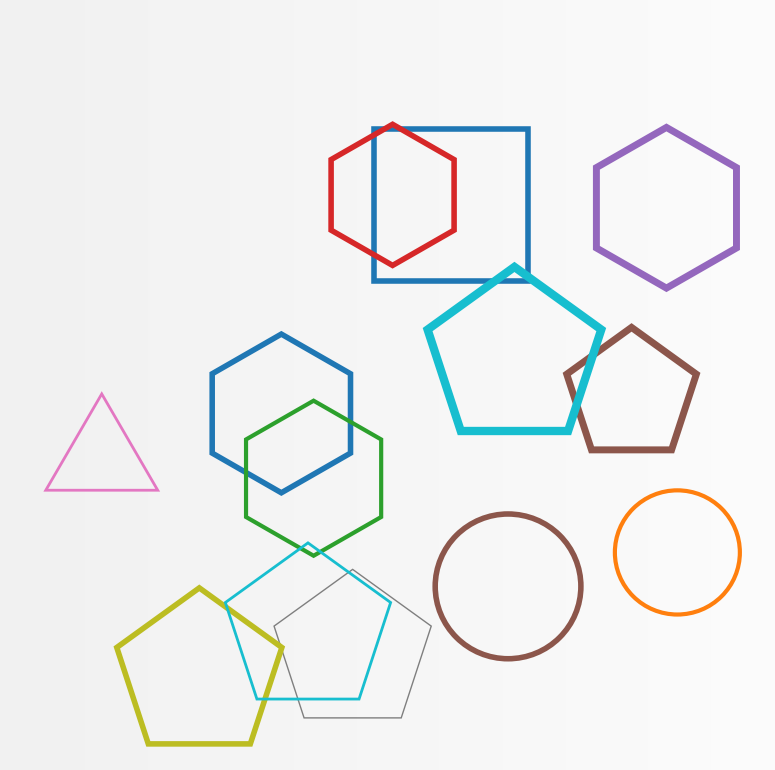[{"shape": "square", "thickness": 2, "radius": 0.5, "center": [0.582, 0.734]}, {"shape": "hexagon", "thickness": 2, "radius": 0.52, "center": [0.363, 0.463]}, {"shape": "circle", "thickness": 1.5, "radius": 0.4, "center": [0.874, 0.283]}, {"shape": "hexagon", "thickness": 1.5, "radius": 0.5, "center": [0.405, 0.379]}, {"shape": "hexagon", "thickness": 2, "radius": 0.46, "center": [0.507, 0.747]}, {"shape": "hexagon", "thickness": 2.5, "radius": 0.52, "center": [0.86, 0.73]}, {"shape": "pentagon", "thickness": 2.5, "radius": 0.44, "center": [0.815, 0.487]}, {"shape": "circle", "thickness": 2, "radius": 0.47, "center": [0.656, 0.238]}, {"shape": "triangle", "thickness": 1, "radius": 0.42, "center": [0.131, 0.405]}, {"shape": "pentagon", "thickness": 0.5, "radius": 0.53, "center": [0.455, 0.154]}, {"shape": "pentagon", "thickness": 2, "radius": 0.56, "center": [0.257, 0.124]}, {"shape": "pentagon", "thickness": 1, "radius": 0.56, "center": [0.397, 0.183]}, {"shape": "pentagon", "thickness": 3, "radius": 0.59, "center": [0.664, 0.536]}]